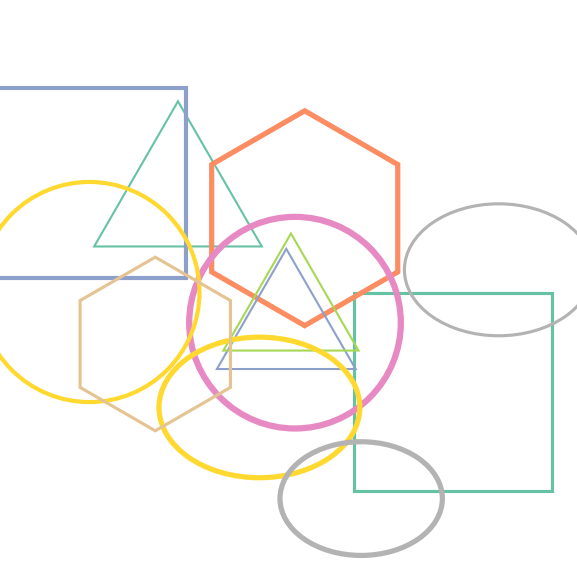[{"shape": "triangle", "thickness": 1, "radius": 0.84, "center": [0.308, 0.656]}, {"shape": "square", "thickness": 1.5, "radius": 0.86, "center": [0.785, 0.32]}, {"shape": "hexagon", "thickness": 2.5, "radius": 0.93, "center": [0.528, 0.621]}, {"shape": "triangle", "thickness": 1, "radius": 0.69, "center": [0.496, 0.429]}, {"shape": "square", "thickness": 2, "radius": 0.82, "center": [0.158, 0.683]}, {"shape": "circle", "thickness": 3, "radius": 0.92, "center": [0.511, 0.44]}, {"shape": "triangle", "thickness": 1, "radius": 0.68, "center": [0.504, 0.46]}, {"shape": "circle", "thickness": 2, "radius": 0.95, "center": [0.155, 0.493]}, {"shape": "oval", "thickness": 2.5, "radius": 0.87, "center": [0.449, 0.294]}, {"shape": "hexagon", "thickness": 1.5, "radius": 0.75, "center": [0.269, 0.404]}, {"shape": "oval", "thickness": 1.5, "radius": 0.82, "center": [0.863, 0.532]}, {"shape": "oval", "thickness": 2.5, "radius": 0.7, "center": [0.625, 0.136]}]